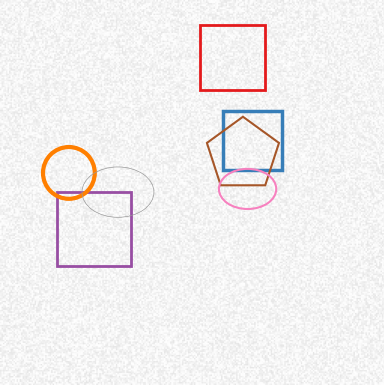[{"shape": "square", "thickness": 2, "radius": 0.42, "center": [0.604, 0.85]}, {"shape": "square", "thickness": 2.5, "radius": 0.38, "center": [0.656, 0.636]}, {"shape": "square", "thickness": 2, "radius": 0.48, "center": [0.245, 0.406]}, {"shape": "circle", "thickness": 3, "radius": 0.34, "center": [0.179, 0.551]}, {"shape": "pentagon", "thickness": 1.5, "radius": 0.49, "center": [0.631, 0.598]}, {"shape": "oval", "thickness": 1.5, "radius": 0.37, "center": [0.643, 0.509]}, {"shape": "oval", "thickness": 0.5, "radius": 0.47, "center": [0.306, 0.501]}]